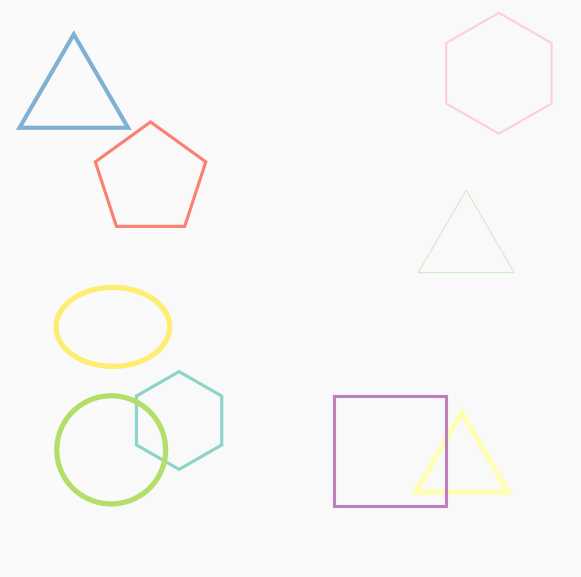[{"shape": "hexagon", "thickness": 1.5, "radius": 0.42, "center": [0.308, 0.271]}, {"shape": "triangle", "thickness": 2.5, "radius": 0.46, "center": [0.794, 0.193]}, {"shape": "pentagon", "thickness": 1.5, "radius": 0.5, "center": [0.259, 0.688]}, {"shape": "triangle", "thickness": 2, "radius": 0.54, "center": [0.127, 0.832]}, {"shape": "circle", "thickness": 2.5, "radius": 0.47, "center": [0.191, 0.22]}, {"shape": "hexagon", "thickness": 1, "radius": 0.52, "center": [0.858, 0.872]}, {"shape": "square", "thickness": 1.5, "radius": 0.48, "center": [0.671, 0.218]}, {"shape": "triangle", "thickness": 0.5, "radius": 0.48, "center": [0.802, 0.575]}, {"shape": "oval", "thickness": 2.5, "radius": 0.49, "center": [0.194, 0.433]}]